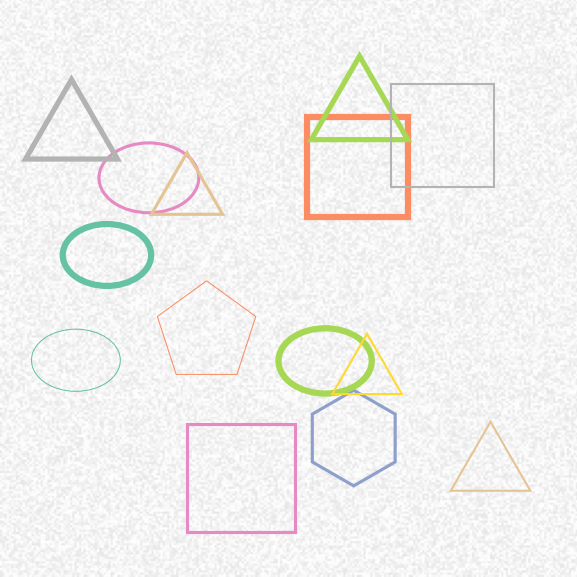[{"shape": "oval", "thickness": 3, "radius": 0.38, "center": [0.185, 0.558]}, {"shape": "oval", "thickness": 0.5, "radius": 0.38, "center": [0.131, 0.375]}, {"shape": "pentagon", "thickness": 0.5, "radius": 0.45, "center": [0.358, 0.423]}, {"shape": "square", "thickness": 3, "radius": 0.43, "center": [0.619, 0.709]}, {"shape": "hexagon", "thickness": 1.5, "radius": 0.41, "center": [0.613, 0.241]}, {"shape": "square", "thickness": 1.5, "radius": 0.47, "center": [0.417, 0.171]}, {"shape": "oval", "thickness": 1.5, "radius": 0.43, "center": [0.258, 0.691]}, {"shape": "oval", "thickness": 3, "radius": 0.4, "center": [0.563, 0.374]}, {"shape": "triangle", "thickness": 2.5, "radius": 0.48, "center": [0.623, 0.806]}, {"shape": "triangle", "thickness": 1, "radius": 0.35, "center": [0.636, 0.352]}, {"shape": "triangle", "thickness": 1, "radius": 0.4, "center": [0.849, 0.189]}, {"shape": "triangle", "thickness": 1.5, "radius": 0.36, "center": [0.324, 0.664]}, {"shape": "triangle", "thickness": 2.5, "radius": 0.46, "center": [0.124, 0.77]}, {"shape": "square", "thickness": 1, "radius": 0.45, "center": [0.766, 0.764]}]